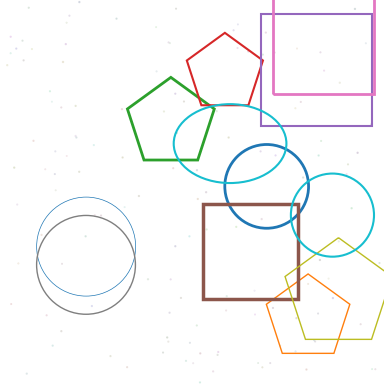[{"shape": "circle", "thickness": 2, "radius": 0.54, "center": [0.693, 0.516]}, {"shape": "circle", "thickness": 0.5, "radius": 0.64, "center": [0.224, 0.359]}, {"shape": "pentagon", "thickness": 1, "radius": 0.57, "center": [0.8, 0.174]}, {"shape": "pentagon", "thickness": 2, "radius": 0.59, "center": [0.444, 0.68]}, {"shape": "pentagon", "thickness": 1.5, "radius": 0.52, "center": [0.584, 0.811]}, {"shape": "square", "thickness": 1.5, "radius": 0.72, "center": [0.823, 0.819]}, {"shape": "square", "thickness": 2.5, "radius": 0.62, "center": [0.65, 0.346]}, {"shape": "square", "thickness": 2, "radius": 0.66, "center": [0.841, 0.887]}, {"shape": "circle", "thickness": 1, "radius": 0.64, "center": [0.223, 0.312]}, {"shape": "pentagon", "thickness": 1, "radius": 0.73, "center": [0.879, 0.237]}, {"shape": "circle", "thickness": 1.5, "radius": 0.54, "center": [0.863, 0.441]}, {"shape": "oval", "thickness": 1.5, "radius": 0.73, "center": [0.598, 0.627]}]